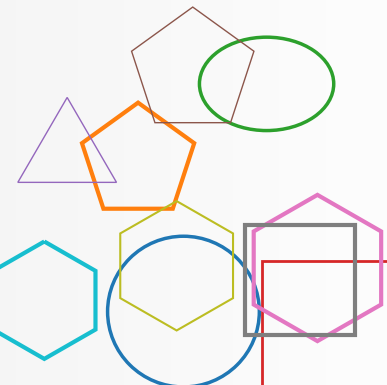[{"shape": "circle", "thickness": 2.5, "radius": 0.98, "center": [0.473, 0.191]}, {"shape": "pentagon", "thickness": 3, "radius": 0.76, "center": [0.356, 0.581]}, {"shape": "oval", "thickness": 2.5, "radius": 0.87, "center": [0.688, 0.782]}, {"shape": "square", "thickness": 2, "radius": 0.95, "center": [0.866, 0.131]}, {"shape": "triangle", "thickness": 1, "radius": 0.74, "center": [0.173, 0.6]}, {"shape": "pentagon", "thickness": 1, "radius": 0.83, "center": [0.497, 0.816]}, {"shape": "hexagon", "thickness": 3, "radius": 0.95, "center": [0.819, 0.304]}, {"shape": "square", "thickness": 3, "radius": 0.71, "center": [0.773, 0.273]}, {"shape": "hexagon", "thickness": 1.5, "radius": 0.84, "center": [0.456, 0.31]}, {"shape": "hexagon", "thickness": 3, "radius": 0.76, "center": [0.114, 0.22]}]